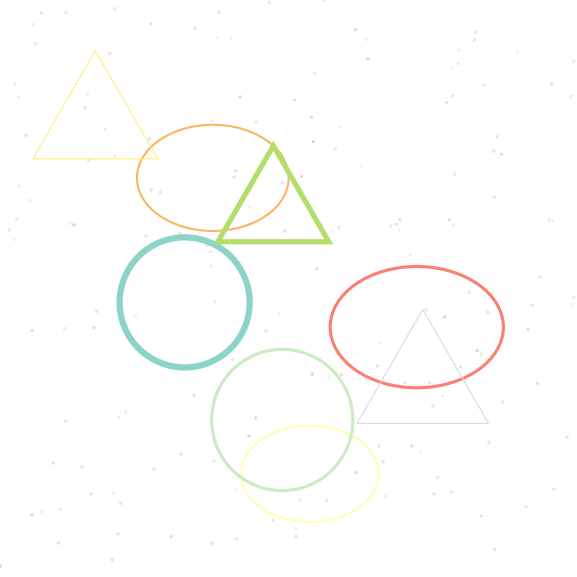[{"shape": "circle", "thickness": 3, "radius": 0.56, "center": [0.32, 0.476]}, {"shape": "oval", "thickness": 1, "radius": 0.6, "center": [0.537, 0.179]}, {"shape": "oval", "thickness": 1.5, "radius": 0.75, "center": [0.722, 0.433]}, {"shape": "oval", "thickness": 1, "radius": 0.66, "center": [0.368, 0.691]}, {"shape": "triangle", "thickness": 2.5, "radius": 0.55, "center": [0.473, 0.636]}, {"shape": "triangle", "thickness": 0.5, "radius": 0.66, "center": [0.732, 0.332]}, {"shape": "circle", "thickness": 1.5, "radius": 0.61, "center": [0.489, 0.272]}, {"shape": "triangle", "thickness": 0.5, "radius": 0.62, "center": [0.165, 0.787]}]